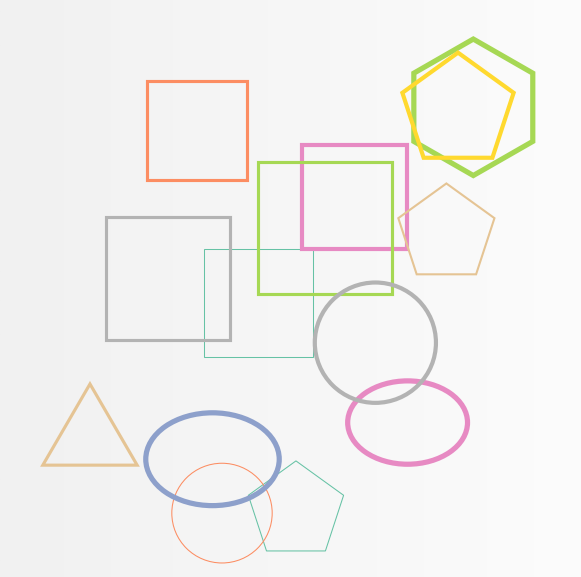[{"shape": "square", "thickness": 0.5, "radius": 0.47, "center": [0.445, 0.474]}, {"shape": "pentagon", "thickness": 0.5, "radius": 0.43, "center": [0.509, 0.115]}, {"shape": "circle", "thickness": 0.5, "radius": 0.43, "center": [0.382, 0.111]}, {"shape": "square", "thickness": 1.5, "radius": 0.43, "center": [0.339, 0.772]}, {"shape": "oval", "thickness": 2.5, "radius": 0.57, "center": [0.366, 0.204]}, {"shape": "oval", "thickness": 2.5, "radius": 0.52, "center": [0.701, 0.267]}, {"shape": "square", "thickness": 2, "radius": 0.45, "center": [0.61, 0.658]}, {"shape": "hexagon", "thickness": 2.5, "radius": 0.59, "center": [0.814, 0.813]}, {"shape": "square", "thickness": 1.5, "radius": 0.57, "center": [0.559, 0.604]}, {"shape": "pentagon", "thickness": 2, "radius": 0.5, "center": [0.788, 0.807]}, {"shape": "triangle", "thickness": 1.5, "radius": 0.47, "center": [0.155, 0.241]}, {"shape": "pentagon", "thickness": 1, "radius": 0.43, "center": [0.768, 0.594]}, {"shape": "square", "thickness": 1.5, "radius": 0.53, "center": [0.289, 0.517]}, {"shape": "circle", "thickness": 2, "radius": 0.52, "center": [0.646, 0.406]}]